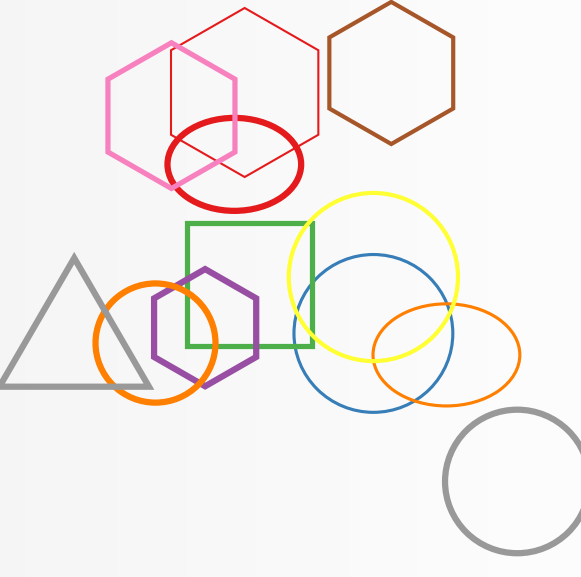[{"shape": "oval", "thickness": 3, "radius": 0.57, "center": [0.403, 0.715]}, {"shape": "hexagon", "thickness": 1, "radius": 0.73, "center": [0.421, 0.839]}, {"shape": "circle", "thickness": 1.5, "radius": 0.68, "center": [0.642, 0.422]}, {"shape": "square", "thickness": 2.5, "radius": 0.53, "center": [0.429, 0.507]}, {"shape": "hexagon", "thickness": 3, "radius": 0.51, "center": [0.353, 0.432]}, {"shape": "circle", "thickness": 3, "radius": 0.52, "center": [0.268, 0.405]}, {"shape": "oval", "thickness": 1.5, "radius": 0.63, "center": [0.768, 0.385]}, {"shape": "circle", "thickness": 2, "radius": 0.73, "center": [0.642, 0.519]}, {"shape": "hexagon", "thickness": 2, "radius": 0.62, "center": [0.673, 0.873]}, {"shape": "hexagon", "thickness": 2.5, "radius": 0.63, "center": [0.295, 0.799]}, {"shape": "circle", "thickness": 3, "radius": 0.62, "center": [0.89, 0.165]}, {"shape": "triangle", "thickness": 3, "radius": 0.74, "center": [0.128, 0.404]}]